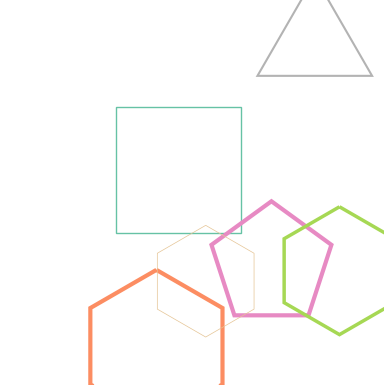[{"shape": "square", "thickness": 1, "radius": 0.81, "center": [0.464, 0.559]}, {"shape": "hexagon", "thickness": 3, "radius": 0.99, "center": [0.406, 0.101]}, {"shape": "pentagon", "thickness": 3, "radius": 0.82, "center": [0.705, 0.313]}, {"shape": "hexagon", "thickness": 2.5, "radius": 0.83, "center": [0.882, 0.297]}, {"shape": "hexagon", "thickness": 0.5, "radius": 0.73, "center": [0.534, 0.27]}, {"shape": "triangle", "thickness": 1.5, "radius": 0.86, "center": [0.818, 0.889]}]